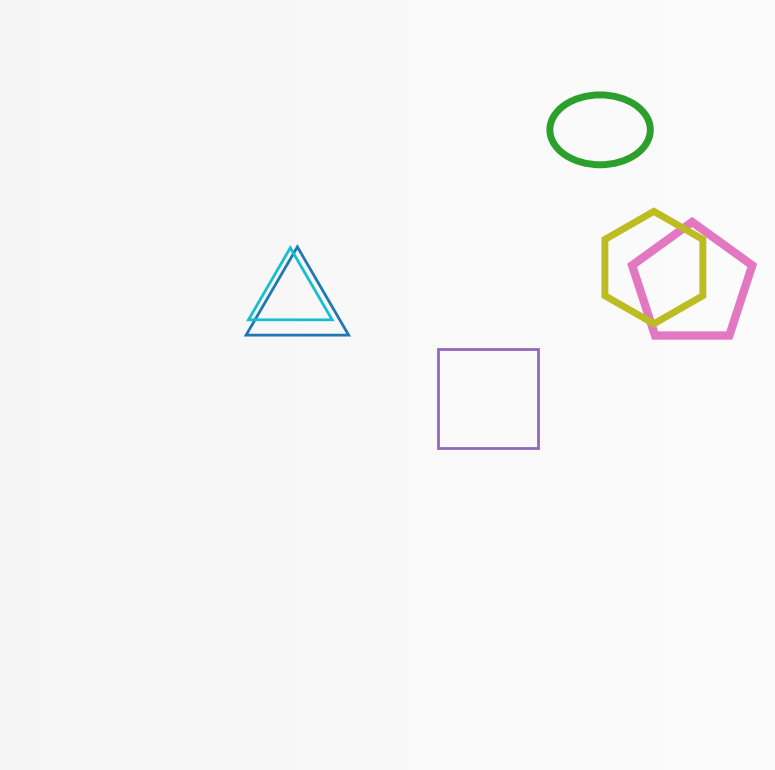[{"shape": "triangle", "thickness": 1, "radius": 0.38, "center": [0.384, 0.603]}, {"shape": "oval", "thickness": 2.5, "radius": 0.32, "center": [0.774, 0.831]}, {"shape": "square", "thickness": 1, "radius": 0.32, "center": [0.63, 0.482]}, {"shape": "pentagon", "thickness": 3, "radius": 0.41, "center": [0.893, 0.63]}, {"shape": "hexagon", "thickness": 2.5, "radius": 0.37, "center": [0.844, 0.652]}, {"shape": "triangle", "thickness": 1, "radius": 0.31, "center": [0.375, 0.616]}]